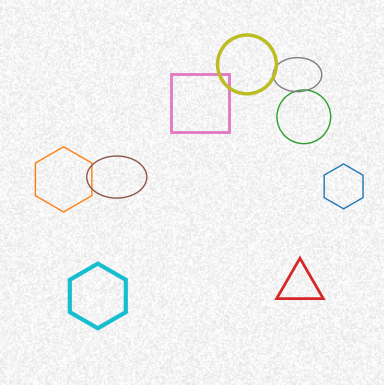[{"shape": "hexagon", "thickness": 1, "radius": 0.29, "center": [0.892, 0.516]}, {"shape": "hexagon", "thickness": 1, "radius": 0.42, "center": [0.165, 0.534]}, {"shape": "circle", "thickness": 1, "radius": 0.35, "center": [0.789, 0.697]}, {"shape": "triangle", "thickness": 2, "radius": 0.35, "center": [0.779, 0.259]}, {"shape": "oval", "thickness": 1, "radius": 0.39, "center": [0.303, 0.54]}, {"shape": "square", "thickness": 2, "radius": 0.38, "center": [0.52, 0.733]}, {"shape": "oval", "thickness": 1, "radius": 0.32, "center": [0.773, 0.806]}, {"shape": "circle", "thickness": 2.5, "radius": 0.38, "center": [0.641, 0.833]}, {"shape": "hexagon", "thickness": 3, "radius": 0.42, "center": [0.254, 0.231]}]